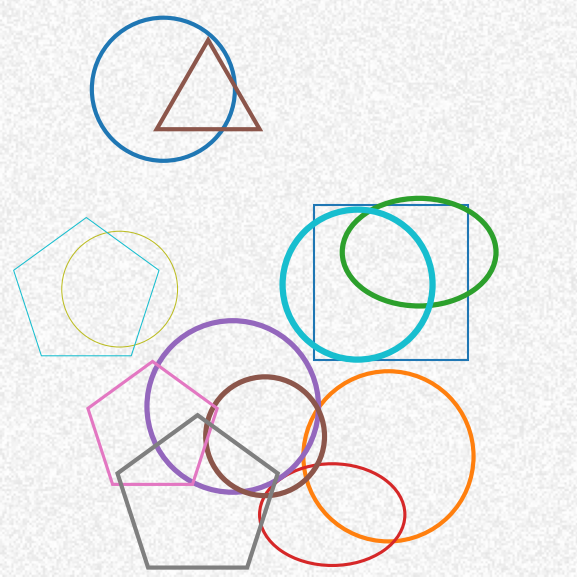[{"shape": "circle", "thickness": 2, "radius": 0.62, "center": [0.283, 0.845]}, {"shape": "square", "thickness": 1, "radius": 0.67, "center": [0.677, 0.51]}, {"shape": "circle", "thickness": 2, "radius": 0.74, "center": [0.673, 0.209]}, {"shape": "oval", "thickness": 2.5, "radius": 0.67, "center": [0.726, 0.562]}, {"shape": "oval", "thickness": 1.5, "radius": 0.63, "center": [0.575, 0.108]}, {"shape": "circle", "thickness": 2.5, "radius": 0.74, "center": [0.403, 0.295]}, {"shape": "circle", "thickness": 2.5, "radius": 0.51, "center": [0.459, 0.244]}, {"shape": "triangle", "thickness": 2, "radius": 0.51, "center": [0.36, 0.827]}, {"shape": "pentagon", "thickness": 1.5, "radius": 0.59, "center": [0.264, 0.256]}, {"shape": "pentagon", "thickness": 2, "radius": 0.73, "center": [0.342, 0.134]}, {"shape": "circle", "thickness": 0.5, "radius": 0.5, "center": [0.207, 0.498]}, {"shape": "pentagon", "thickness": 0.5, "radius": 0.66, "center": [0.149, 0.49]}, {"shape": "circle", "thickness": 3, "radius": 0.65, "center": [0.619, 0.506]}]